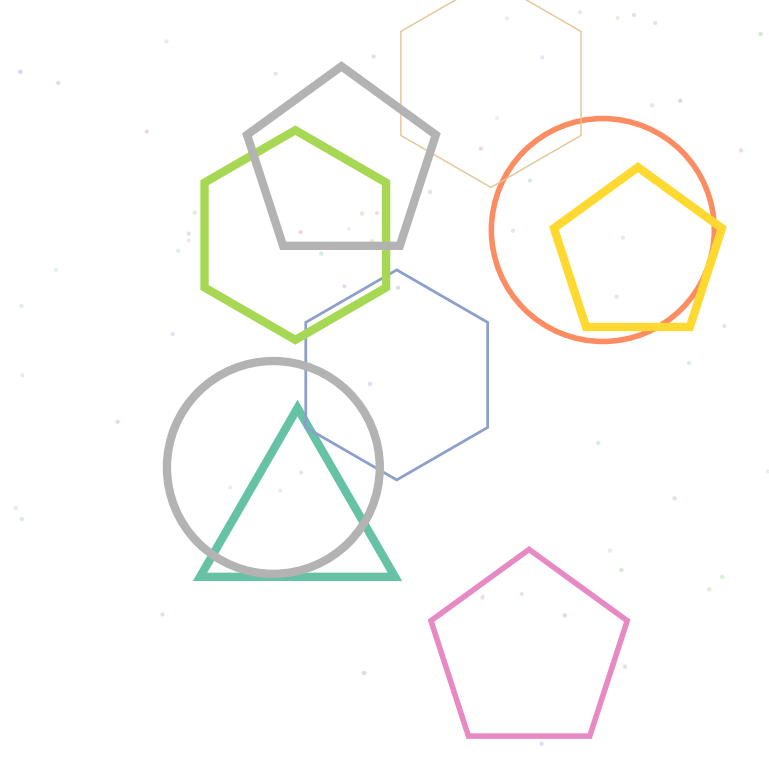[{"shape": "triangle", "thickness": 3, "radius": 0.73, "center": [0.386, 0.324]}, {"shape": "circle", "thickness": 2, "radius": 0.72, "center": [0.783, 0.701]}, {"shape": "hexagon", "thickness": 1, "radius": 0.68, "center": [0.515, 0.513]}, {"shape": "pentagon", "thickness": 2, "radius": 0.67, "center": [0.687, 0.152]}, {"shape": "hexagon", "thickness": 3, "radius": 0.68, "center": [0.384, 0.695]}, {"shape": "pentagon", "thickness": 3, "radius": 0.57, "center": [0.828, 0.668]}, {"shape": "hexagon", "thickness": 0.5, "radius": 0.68, "center": [0.638, 0.892]}, {"shape": "pentagon", "thickness": 3, "radius": 0.64, "center": [0.443, 0.785]}, {"shape": "circle", "thickness": 3, "radius": 0.69, "center": [0.355, 0.393]}]